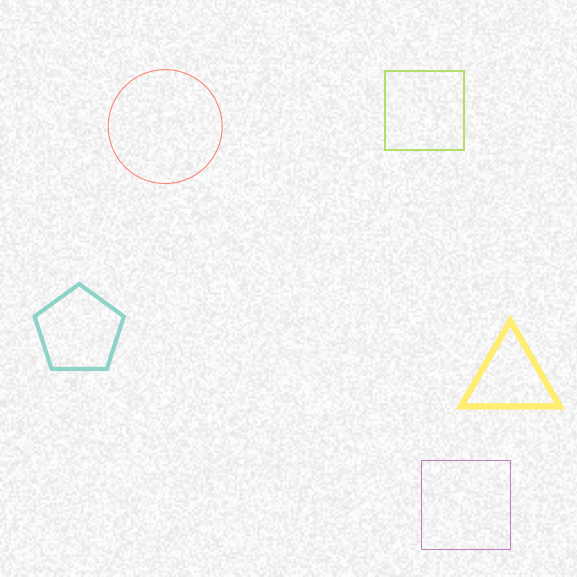[{"shape": "pentagon", "thickness": 2, "radius": 0.41, "center": [0.137, 0.426]}, {"shape": "circle", "thickness": 0.5, "radius": 0.49, "center": [0.286, 0.78]}, {"shape": "square", "thickness": 1, "radius": 0.35, "center": [0.735, 0.808]}, {"shape": "square", "thickness": 0.5, "radius": 0.39, "center": [0.806, 0.126]}, {"shape": "triangle", "thickness": 3, "radius": 0.49, "center": [0.884, 0.345]}]